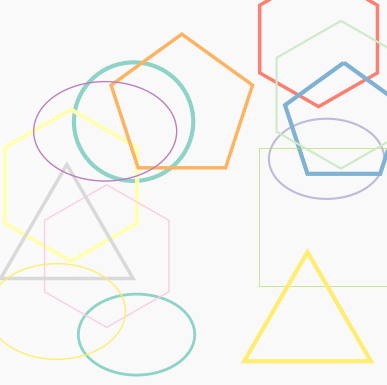[{"shape": "circle", "thickness": 3, "radius": 0.77, "center": [0.345, 0.684]}, {"shape": "oval", "thickness": 2, "radius": 0.75, "center": [0.352, 0.131]}, {"shape": "hexagon", "thickness": 3, "radius": 0.98, "center": [0.183, 0.519]}, {"shape": "oval", "thickness": 1.5, "radius": 0.74, "center": [0.843, 0.587]}, {"shape": "hexagon", "thickness": 2.5, "radius": 0.88, "center": [0.822, 0.899]}, {"shape": "pentagon", "thickness": 3, "radius": 0.8, "center": [0.887, 0.678]}, {"shape": "pentagon", "thickness": 2.5, "radius": 0.96, "center": [0.469, 0.719]}, {"shape": "square", "thickness": 0.5, "radius": 0.9, "center": [0.847, 0.436]}, {"shape": "hexagon", "thickness": 1, "radius": 0.93, "center": [0.275, 0.335]}, {"shape": "triangle", "thickness": 2.5, "radius": 0.99, "center": [0.173, 0.375]}, {"shape": "oval", "thickness": 1, "radius": 0.92, "center": [0.271, 0.659]}, {"shape": "hexagon", "thickness": 1.5, "radius": 0.96, "center": [0.88, 0.754]}, {"shape": "triangle", "thickness": 3, "radius": 0.94, "center": [0.794, 0.156]}, {"shape": "oval", "thickness": 1, "radius": 0.89, "center": [0.146, 0.191]}]